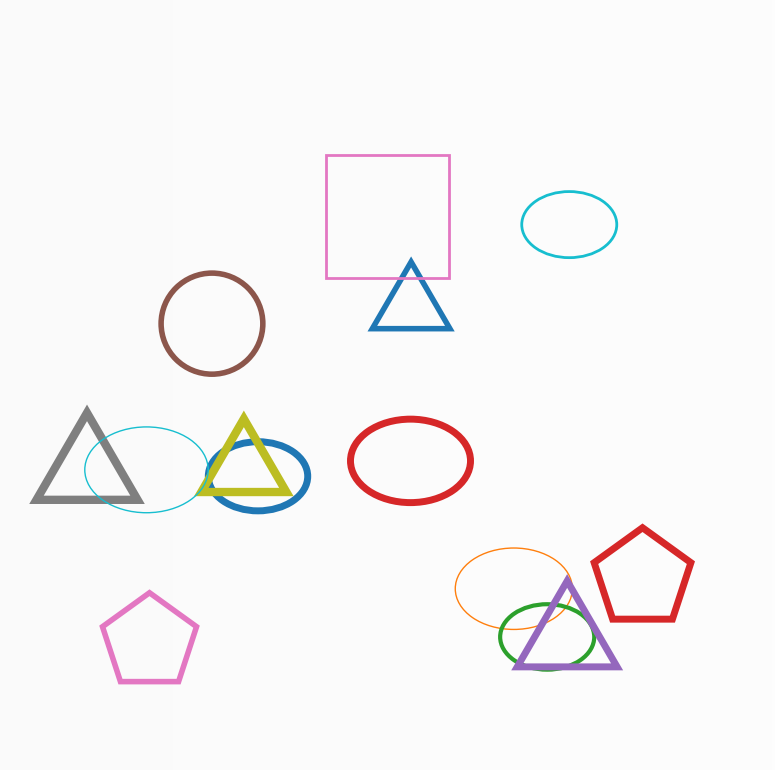[{"shape": "triangle", "thickness": 2, "radius": 0.29, "center": [0.53, 0.602]}, {"shape": "oval", "thickness": 2.5, "radius": 0.32, "center": [0.333, 0.381]}, {"shape": "oval", "thickness": 0.5, "radius": 0.38, "center": [0.663, 0.235]}, {"shape": "oval", "thickness": 1.5, "radius": 0.3, "center": [0.706, 0.173]}, {"shape": "oval", "thickness": 2.5, "radius": 0.39, "center": [0.53, 0.401]}, {"shape": "pentagon", "thickness": 2.5, "radius": 0.33, "center": [0.829, 0.249]}, {"shape": "triangle", "thickness": 2.5, "radius": 0.37, "center": [0.732, 0.171]}, {"shape": "circle", "thickness": 2, "radius": 0.33, "center": [0.274, 0.58]}, {"shape": "square", "thickness": 1, "radius": 0.4, "center": [0.499, 0.719]}, {"shape": "pentagon", "thickness": 2, "radius": 0.32, "center": [0.193, 0.166]}, {"shape": "triangle", "thickness": 3, "radius": 0.38, "center": [0.112, 0.389]}, {"shape": "triangle", "thickness": 3, "radius": 0.32, "center": [0.315, 0.393]}, {"shape": "oval", "thickness": 0.5, "radius": 0.4, "center": [0.189, 0.39]}, {"shape": "oval", "thickness": 1, "radius": 0.31, "center": [0.735, 0.708]}]